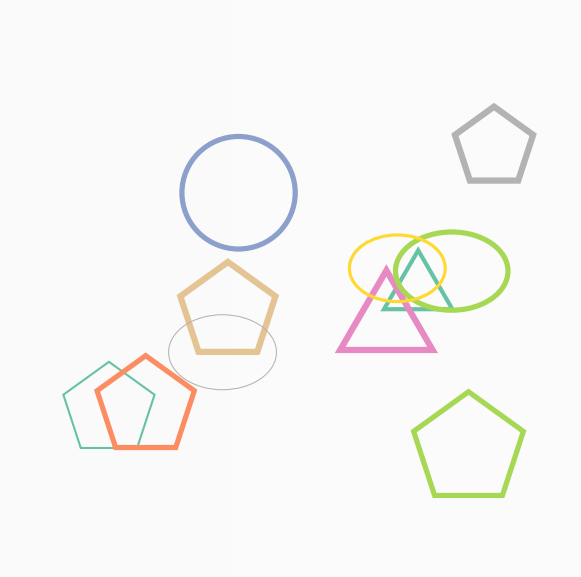[{"shape": "triangle", "thickness": 2, "radius": 0.34, "center": [0.719, 0.498]}, {"shape": "pentagon", "thickness": 1, "radius": 0.41, "center": [0.187, 0.29]}, {"shape": "pentagon", "thickness": 2.5, "radius": 0.44, "center": [0.251, 0.295]}, {"shape": "circle", "thickness": 2.5, "radius": 0.49, "center": [0.41, 0.665]}, {"shape": "triangle", "thickness": 3, "radius": 0.46, "center": [0.665, 0.439]}, {"shape": "oval", "thickness": 2.5, "radius": 0.48, "center": [0.777, 0.53]}, {"shape": "pentagon", "thickness": 2.5, "radius": 0.5, "center": [0.806, 0.222]}, {"shape": "oval", "thickness": 1.5, "radius": 0.41, "center": [0.684, 0.535]}, {"shape": "pentagon", "thickness": 3, "radius": 0.43, "center": [0.392, 0.459]}, {"shape": "oval", "thickness": 0.5, "radius": 0.46, "center": [0.383, 0.389]}, {"shape": "pentagon", "thickness": 3, "radius": 0.35, "center": [0.85, 0.744]}]